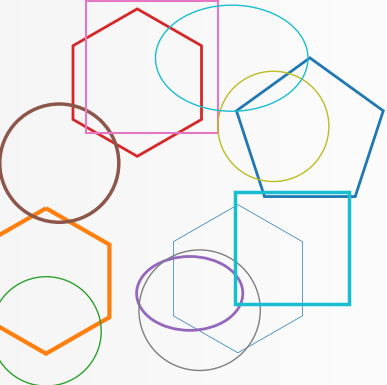[{"shape": "hexagon", "thickness": 0.5, "radius": 0.96, "center": [0.614, 0.276]}, {"shape": "pentagon", "thickness": 2, "radius": 1.0, "center": [0.8, 0.651]}, {"shape": "hexagon", "thickness": 3, "radius": 0.94, "center": [0.119, 0.27]}, {"shape": "circle", "thickness": 1, "radius": 0.71, "center": [0.119, 0.139]}, {"shape": "hexagon", "thickness": 2, "radius": 0.96, "center": [0.354, 0.785]}, {"shape": "oval", "thickness": 2, "radius": 0.69, "center": [0.49, 0.238]}, {"shape": "circle", "thickness": 2.5, "radius": 0.77, "center": [0.153, 0.576]}, {"shape": "square", "thickness": 1.5, "radius": 0.85, "center": [0.391, 0.826]}, {"shape": "circle", "thickness": 1, "radius": 0.78, "center": [0.515, 0.194]}, {"shape": "circle", "thickness": 1, "radius": 0.72, "center": [0.706, 0.672]}, {"shape": "square", "thickness": 2.5, "radius": 0.73, "center": [0.754, 0.356]}, {"shape": "oval", "thickness": 1, "radius": 0.98, "center": [0.598, 0.849]}]